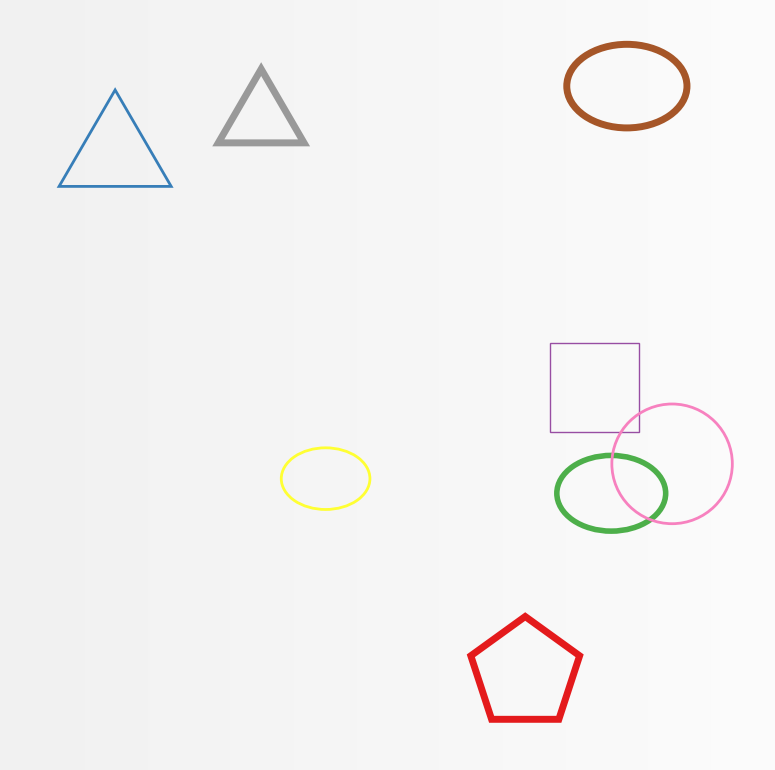[{"shape": "pentagon", "thickness": 2.5, "radius": 0.37, "center": [0.678, 0.126]}, {"shape": "triangle", "thickness": 1, "radius": 0.42, "center": [0.149, 0.8]}, {"shape": "oval", "thickness": 2, "radius": 0.35, "center": [0.789, 0.359]}, {"shape": "square", "thickness": 0.5, "radius": 0.29, "center": [0.767, 0.496]}, {"shape": "oval", "thickness": 1, "radius": 0.29, "center": [0.42, 0.378]}, {"shape": "oval", "thickness": 2.5, "radius": 0.39, "center": [0.809, 0.888]}, {"shape": "circle", "thickness": 1, "radius": 0.39, "center": [0.867, 0.398]}, {"shape": "triangle", "thickness": 2.5, "radius": 0.32, "center": [0.337, 0.846]}]